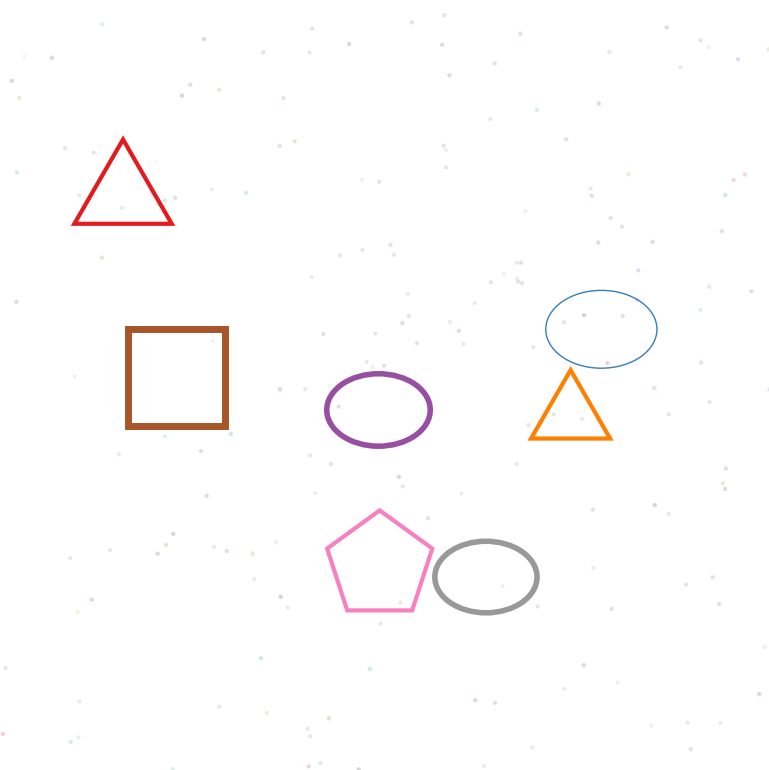[{"shape": "triangle", "thickness": 1.5, "radius": 0.37, "center": [0.16, 0.746]}, {"shape": "oval", "thickness": 0.5, "radius": 0.36, "center": [0.781, 0.572]}, {"shape": "oval", "thickness": 2, "radius": 0.34, "center": [0.492, 0.468]}, {"shape": "triangle", "thickness": 1.5, "radius": 0.3, "center": [0.741, 0.46]}, {"shape": "square", "thickness": 2.5, "radius": 0.31, "center": [0.229, 0.51]}, {"shape": "pentagon", "thickness": 1.5, "radius": 0.36, "center": [0.493, 0.265]}, {"shape": "oval", "thickness": 2, "radius": 0.33, "center": [0.631, 0.251]}]